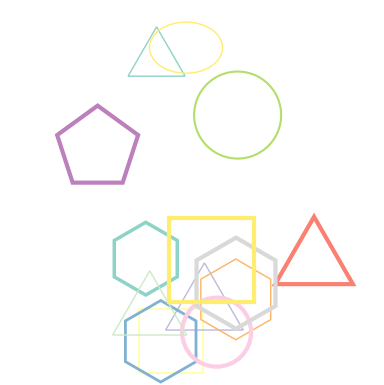[{"shape": "triangle", "thickness": 1, "radius": 0.43, "center": [0.407, 0.845]}, {"shape": "hexagon", "thickness": 2.5, "radius": 0.47, "center": [0.379, 0.328]}, {"shape": "square", "thickness": 1.5, "radius": 0.42, "center": [0.445, 0.114]}, {"shape": "triangle", "thickness": 1, "radius": 0.58, "center": [0.531, 0.201]}, {"shape": "triangle", "thickness": 3, "radius": 0.58, "center": [0.816, 0.32]}, {"shape": "hexagon", "thickness": 2, "radius": 0.53, "center": [0.417, 0.114]}, {"shape": "hexagon", "thickness": 1, "radius": 0.52, "center": [0.612, 0.222]}, {"shape": "circle", "thickness": 1.5, "radius": 0.57, "center": [0.617, 0.701]}, {"shape": "circle", "thickness": 3, "radius": 0.45, "center": [0.563, 0.137]}, {"shape": "hexagon", "thickness": 3, "radius": 0.59, "center": [0.613, 0.264]}, {"shape": "pentagon", "thickness": 3, "radius": 0.55, "center": [0.254, 0.615]}, {"shape": "triangle", "thickness": 1, "radius": 0.56, "center": [0.389, 0.185]}, {"shape": "square", "thickness": 3, "radius": 0.55, "center": [0.55, 0.325]}, {"shape": "oval", "thickness": 1, "radius": 0.47, "center": [0.483, 0.876]}]